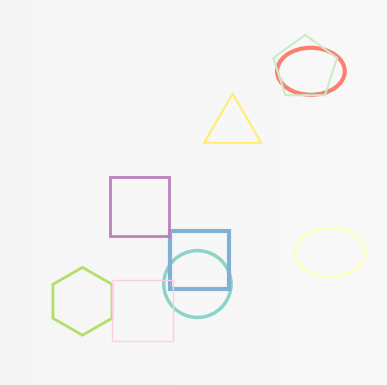[{"shape": "circle", "thickness": 2.5, "radius": 0.43, "center": [0.51, 0.262]}, {"shape": "oval", "thickness": 1.5, "radius": 0.45, "center": [0.852, 0.344]}, {"shape": "oval", "thickness": 3, "radius": 0.44, "center": [0.802, 0.815]}, {"shape": "square", "thickness": 3, "radius": 0.38, "center": [0.515, 0.324]}, {"shape": "hexagon", "thickness": 2, "radius": 0.44, "center": [0.213, 0.217]}, {"shape": "square", "thickness": 1, "radius": 0.4, "center": [0.368, 0.195]}, {"shape": "square", "thickness": 2, "radius": 0.38, "center": [0.36, 0.464]}, {"shape": "pentagon", "thickness": 1.5, "radius": 0.43, "center": [0.788, 0.823]}, {"shape": "triangle", "thickness": 1.5, "radius": 0.43, "center": [0.6, 0.672]}]